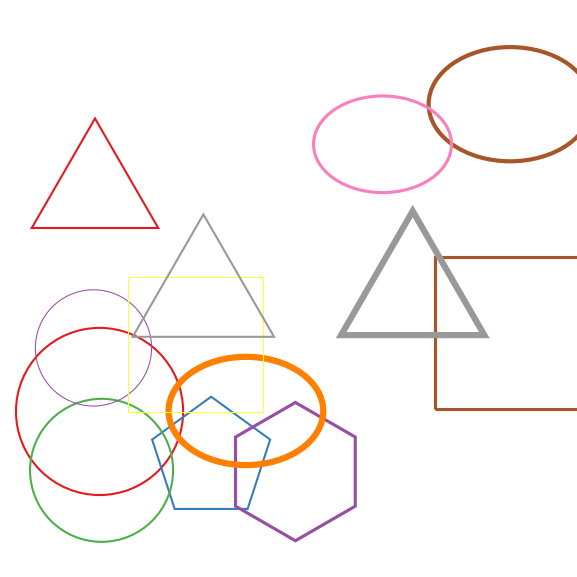[{"shape": "circle", "thickness": 1, "radius": 0.72, "center": [0.172, 0.287]}, {"shape": "triangle", "thickness": 1, "radius": 0.63, "center": [0.165, 0.668]}, {"shape": "pentagon", "thickness": 1, "radius": 0.54, "center": [0.366, 0.205]}, {"shape": "circle", "thickness": 1, "radius": 0.62, "center": [0.176, 0.185]}, {"shape": "hexagon", "thickness": 1.5, "radius": 0.6, "center": [0.512, 0.182]}, {"shape": "circle", "thickness": 0.5, "radius": 0.5, "center": [0.162, 0.397]}, {"shape": "oval", "thickness": 3, "radius": 0.67, "center": [0.426, 0.288]}, {"shape": "square", "thickness": 0.5, "radius": 0.59, "center": [0.338, 0.403]}, {"shape": "oval", "thickness": 2, "radius": 0.71, "center": [0.883, 0.819]}, {"shape": "square", "thickness": 1.5, "radius": 0.66, "center": [0.886, 0.423]}, {"shape": "oval", "thickness": 1.5, "radius": 0.6, "center": [0.662, 0.749]}, {"shape": "triangle", "thickness": 3, "radius": 0.72, "center": [0.715, 0.49]}, {"shape": "triangle", "thickness": 1, "radius": 0.71, "center": [0.352, 0.487]}]